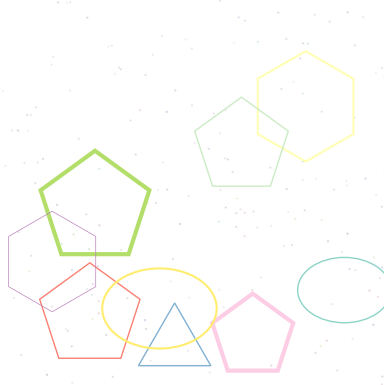[{"shape": "oval", "thickness": 1, "radius": 0.61, "center": [0.894, 0.247]}, {"shape": "hexagon", "thickness": 1.5, "radius": 0.72, "center": [0.794, 0.724]}, {"shape": "pentagon", "thickness": 1, "radius": 0.69, "center": [0.233, 0.18]}, {"shape": "triangle", "thickness": 1, "radius": 0.54, "center": [0.454, 0.105]}, {"shape": "pentagon", "thickness": 3, "radius": 0.74, "center": [0.247, 0.46]}, {"shape": "pentagon", "thickness": 3, "radius": 0.55, "center": [0.656, 0.127]}, {"shape": "hexagon", "thickness": 0.5, "radius": 0.65, "center": [0.136, 0.321]}, {"shape": "pentagon", "thickness": 1, "radius": 0.64, "center": [0.627, 0.62]}, {"shape": "oval", "thickness": 1.5, "radius": 0.74, "center": [0.414, 0.199]}]